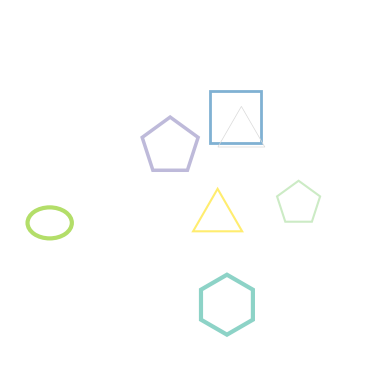[{"shape": "hexagon", "thickness": 3, "radius": 0.39, "center": [0.589, 0.209]}, {"shape": "pentagon", "thickness": 2.5, "radius": 0.38, "center": [0.442, 0.62]}, {"shape": "square", "thickness": 2, "radius": 0.33, "center": [0.612, 0.696]}, {"shape": "oval", "thickness": 3, "radius": 0.29, "center": [0.129, 0.421]}, {"shape": "triangle", "thickness": 0.5, "radius": 0.35, "center": [0.627, 0.653]}, {"shape": "pentagon", "thickness": 1.5, "radius": 0.29, "center": [0.776, 0.472]}, {"shape": "triangle", "thickness": 1.5, "radius": 0.37, "center": [0.565, 0.436]}]